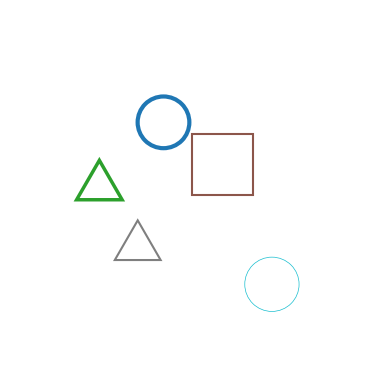[{"shape": "circle", "thickness": 3, "radius": 0.34, "center": [0.425, 0.682]}, {"shape": "triangle", "thickness": 2.5, "radius": 0.34, "center": [0.258, 0.515]}, {"shape": "square", "thickness": 1.5, "radius": 0.4, "center": [0.577, 0.572]}, {"shape": "triangle", "thickness": 1.5, "radius": 0.34, "center": [0.358, 0.359]}, {"shape": "circle", "thickness": 0.5, "radius": 0.35, "center": [0.706, 0.262]}]